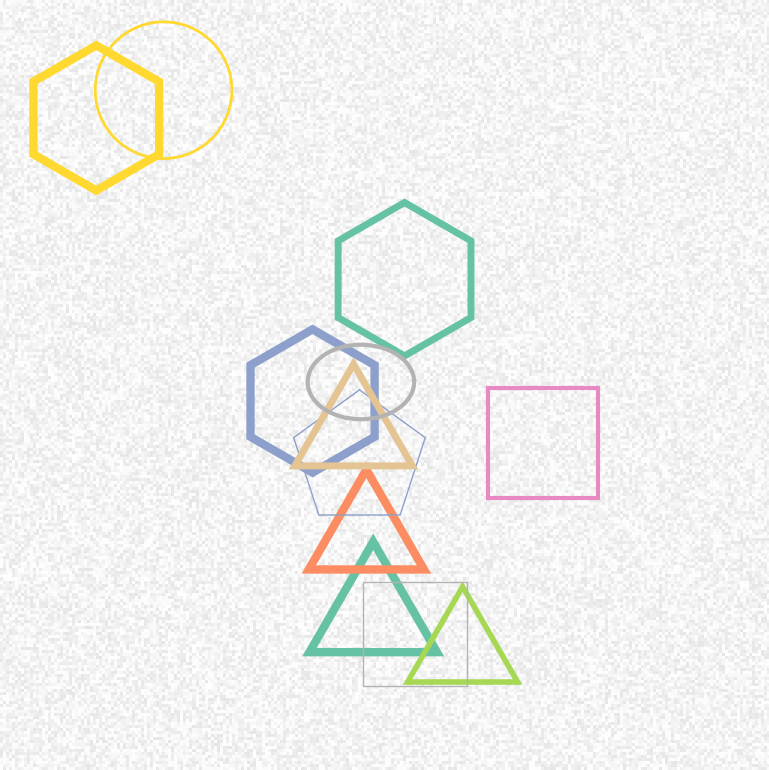[{"shape": "hexagon", "thickness": 2.5, "radius": 0.5, "center": [0.525, 0.637]}, {"shape": "triangle", "thickness": 3, "radius": 0.48, "center": [0.485, 0.201]}, {"shape": "triangle", "thickness": 3, "radius": 0.43, "center": [0.476, 0.304]}, {"shape": "hexagon", "thickness": 3, "radius": 0.47, "center": [0.406, 0.479]}, {"shape": "pentagon", "thickness": 0.5, "radius": 0.45, "center": [0.467, 0.404]}, {"shape": "square", "thickness": 1.5, "radius": 0.36, "center": [0.706, 0.425]}, {"shape": "triangle", "thickness": 2, "radius": 0.41, "center": [0.601, 0.156]}, {"shape": "hexagon", "thickness": 3, "radius": 0.47, "center": [0.125, 0.847]}, {"shape": "circle", "thickness": 1, "radius": 0.44, "center": [0.212, 0.883]}, {"shape": "triangle", "thickness": 2.5, "radius": 0.44, "center": [0.459, 0.439]}, {"shape": "oval", "thickness": 1.5, "radius": 0.35, "center": [0.469, 0.504]}, {"shape": "square", "thickness": 0.5, "radius": 0.34, "center": [0.539, 0.177]}]